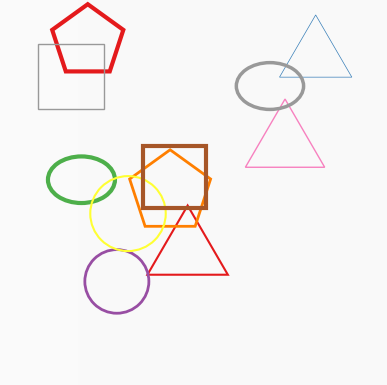[{"shape": "triangle", "thickness": 1.5, "radius": 0.6, "center": [0.484, 0.346]}, {"shape": "pentagon", "thickness": 3, "radius": 0.48, "center": [0.226, 0.893]}, {"shape": "triangle", "thickness": 0.5, "radius": 0.54, "center": [0.815, 0.853]}, {"shape": "oval", "thickness": 3, "radius": 0.43, "center": [0.21, 0.533]}, {"shape": "circle", "thickness": 2, "radius": 0.41, "center": [0.302, 0.269]}, {"shape": "pentagon", "thickness": 2, "radius": 0.55, "center": [0.439, 0.501]}, {"shape": "circle", "thickness": 1.5, "radius": 0.49, "center": [0.33, 0.445]}, {"shape": "square", "thickness": 3, "radius": 0.4, "center": [0.45, 0.54]}, {"shape": "triangle", "thickness": 1, "radius": 0.59, "center": [0.736, 0.625]}, {"shape": "oval", "thickness": 2.5, "radius": 0.43, "center": [0.697, 0.777]}, {"shape": "square", "thickness": 1, "radius": 0.43, "center": [0.183, 0.801]}]